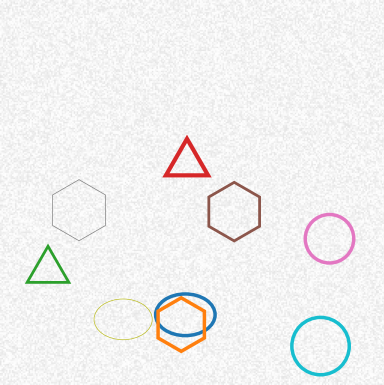[{"shape": "oval", "thickness": 2.5, "radius": 0.39, "center": [0.481, 0.182]}, {"shape": "hexagon", "thickness": 2.5, "radius": 0.35, "center": [0.471, 0.157]}, {"shape": "triangle", "thickness": 2, "radius": 0.31, "center": [0.125, 0.298]}, {"shape": "triangle", "thickness": 3, "radius": 0.32, "center": [0.486, 0.576]}, {"shape": "hexagon", "thickness": 2, "radius": 0.38, "center": [0.608, 0.45]}, {"shape": "circle", "thickness": 2.5, "radius": 0.31, "center": [0.856, 0.38]}, {"shape": "hexagon", "thickness": 0.5, "radius": 0.4, "center": [0.205, 0.454]}, {"shape": "oval", "thickness": 0.5, "radius": 0.38, "center": [0.32, 0.17]}, {"shape": "circle", "thickness": 2.5, "radius": 0.37, "center": [0.833, 0.101]}]